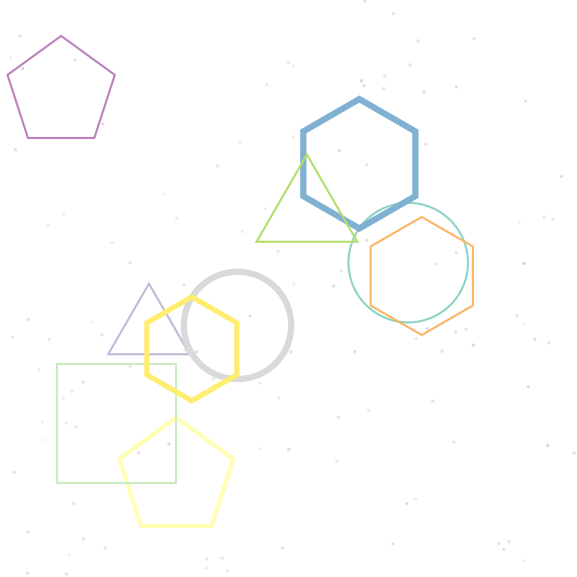[{"shape": "circle", "thickness": 1, "radius": 0.52, "center": [0.707, 0.544]}, {"shape": "pentagon", "thickness": 2, "radius": 0.52, "center": [0.305, 0.172]}, {"shape": "triangle", "thickness": 1, "radius": 0.41, "center": [0.258, 0.426]}, {"shape": "hexagon", "thickness": 3, "radius": 0.56, "center": [0.622, 0.716]}, {"shape": "hexagon", "thickness": 1, "radius": 0.51, "center": [0.73, 0.521]}, {"shape": "triangle", "thickness": 1, "radius": 0.5, "center": [0.531, 0.631]}, {"shape": "circle", "thickness": 3, "radius": 0.46, "center": [0.411, 0.436]}, {"shape": "pentagon", "thickness": 1, "radius": 0.49, "center": [0.106, 0.839]}, {"shape": "square", "thickness": 1, "radius": 0.51, "center": [0.202, 0.266]}, {"shape": "hexagon", "thickness": 2.5, "radius": 0.45, "center": [0.332, 0.395]}]